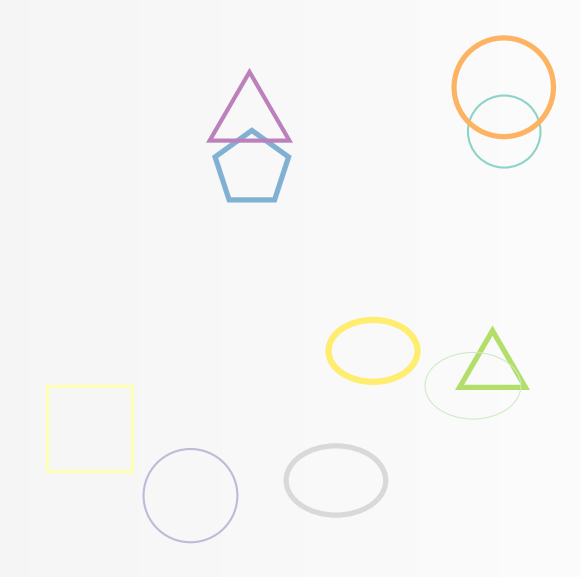[{"shape": "circle", "thickness": 1, "radius": 0.31, "center": [0.867, 0.771]}, {"shape": "square", "thickness": 1.5, "radius": 0.37, "center": [0.154, 0.258]}, {"shape": "circle", "thickness": 1, "radius": 0.4, "center": [0.328, 0.141]}, {"shape": "pentagon", "thickness": 2.5, "radius": 0.33, "center": [0.433, 0.707]}, {"shape": "circle", "thickness": 2.5, "radius": 0.43, "center": [0.867, 0.848]}, {"shape": "triangle", "thickness": 2.5, "radius": 0.33, "center": [0.847, 0.361]}, {"shape": "oval", "thickness": 2.5, "radius": 0.43, "center": [0.578, 0.167]}, {"shape": "triangle", "thickness": 2, "radius": 0.4, "center": [0.429, 0.795]}, {"shape": "oval", "thickness": 0.5, "radius": 0.41, "center": [0.814, 0.331]}, {"shape": "oval", "thickness": 3, "radius": 0.38, "center": [0.642, 0.392]}]